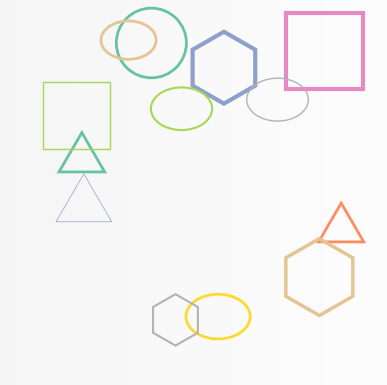[{"shape": "circle", "thickness": 2, "radius": 0.45, "center": [0.391, 0.888]}, {"shape": "triangle", "thickness": 2, "radius": 0.34, "center": [0.211, 0.587]}, {"shape": "triangle", "thickness": 2, "radius": 0.34, "center": [0.881, 0.405]}, {"shape": "hexagon", "thickness": 3, "radius": 0.47, "center": [0.578, 0.824]}, {"shape": "triangle", "thickness": 0.5, "radius": 0.41, "center": [0.216, 0.465]}, {"shape": "square", "thickness": 3, "radius": 0.5, "center": [0.837, 0.867]}, {"shape": "square", "thickness": 1, "radius": 0.44, "center": [0.198, 0.699]}, {"shape": "oval", "thickness": 1.5, "radius": 0.4, "center": [0.468, 0.718]}, {"shape": "oval", "thickness": 2, "radius": 0.41, "center": [0.563, 0.178]}, {"shape": "oval", "thickness": 2, "radius": 0.36, "center": [0.332, 0.896]}, {"shape": "hexagon", "thickness": 2.5, "radius": 0.5, "center": [0.824, 0.28]}, {"shape": "oval", "thickness": 1, "radius": 0.4, "center": [0.716, 0.741]}, {"shape": "hexagon", "thickness": 1.5, "radius": 0.33, "center": [0.453, 0.169]}]